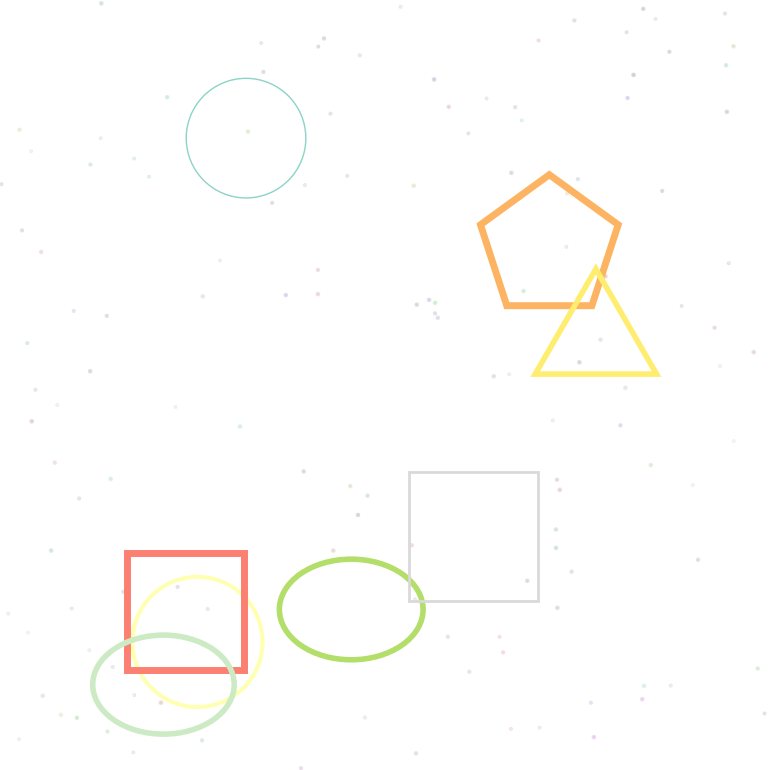[{"shape": "circle", "thickness": 0.5, "radius": 0.39, "center": [0.32, 0.821]}, {"shape": "circle", "thickness": 1.5, "radius": 0.42, "center": [0.256, 0.166]}, {"shape": "square", "thickness": 2.5, "radius": 0.38, "center": [0.241, 0.206]}, {"shape": "pentagon", "thickness": 2.5, "radius": 0.47, "center": [0.713, 0.679]}, {"shape": "oval", "thickness": 2, "radius": 0.47, "center": [0.456, 0.208]}, {"shape": "square", "thickness": 1, "radius": 0.42, "center": [0.615, 0.304]}, {"shape": "oval", "thickness": 2, "radius": 0.46, "center": [0.212, 0.111]}, {"shape": "triangle", "thickness": 2, "radius": 0.46, "center": [0.774, 0.56]}]